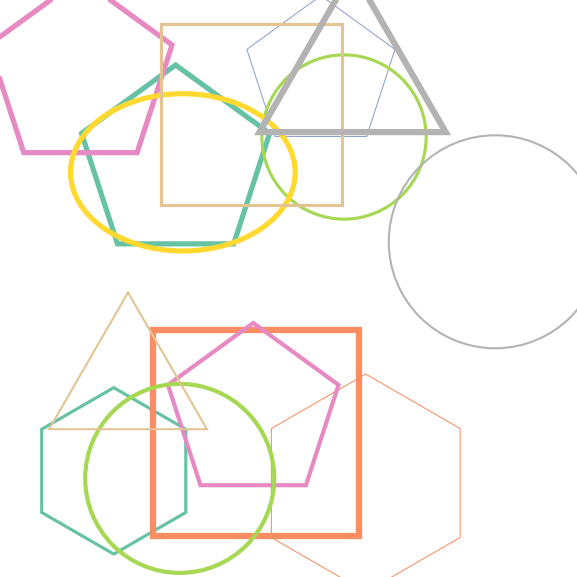[{"shape": "hexagon", "thickness": 1.5, "radius": 0.72, "center": [0.197, 0.184]}, {"shape": "pentagon", "thickness": 2.5, "radius": 0.86, "center": [0.304, 0.715]}, {"shape": "square", "thickness": 3, "radius": 0.89, "center": [0.443, 0.249]}, {"shape": "hexagon", "thickness": 0.5, "radius": 0.94, "center": [0.633, 0.163]}, {"shape": "pentagon", "thickness": 0.5, "radius": 0.67, "center": [0.556, 0.872]}, {"shape": "pentagon", "thickness": 2, "radius": 0.78, "center": [0.438, 0.285]}, {"shape": "pentagon", "thickness": 2.5, "radius": 0.83, "center": [0.139, 0.87]}, {"shape": "circle", "thickness": 2, "radius": 0.82, "center": [0.311, 0.171]}, {"shape": "circle", "thickness": 1.5, "radius": 0.71, "center": [0.596, 0.762]}, {"shape": "oval", "thickness": 2.5, "radius": 0.97, "center": [0.317, 0.701]}, {"shape": "triangle", "thickness": 1, "radius": 0.79, "center": [0.222, 0.335]}, {"shape": "square", "thickness": 1.5, "radius": 0.78, "center": [0.435, 0.8]}, {"shape": "triangle", "thickness": 3, "radius": 0.93, "center": [0.611, 0.863]}, {"shape": "circle", "thickness": 1, "radius": 0.92, "center": [0.858, 0.58]}]